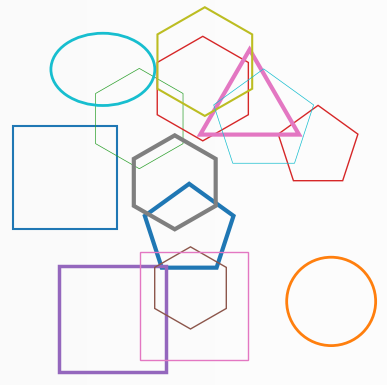[{"shape": "pentagon", "thickness": 3, "radius": 0.6, "center": [0.488, 0.402]}, {"shape": "square", "thickness": 1.5, "radius": 0.67, "center": [0.167, 0.538]}, {"shape": "circle", "thickness": 2, "radius": 0.57, "center": [0.855, 0.217]}, {"shape": "hexagon", "thickness": 0.5, "radius": 0.65, "center": [0.36, 0.692]}, {"shape": "hexagon", "thickness": 1, "radius": 0.68, "center": [0.523, 0.77]}, {"shape": "pentagon", "thickness": 1, "radius": 0.54, "center": [0.821, 0.618]}, {"shape": "square", "thickness": 2.5, "radius": 0.69, "center": [0.289, 0.172]}, {"shape": "hexagon", "thickness": 1, "radius": 0.53, "center": [0.492, 0.252]}, {"shape": "square", "thickness": 1, "radius": 0.7, "center": [0.5, 0.205]}, {"shape": "triangle", "thickness": 3, "radius": 0.74, "center": [0.644, 0.724]}, {"shape": "hexagon", "thickness": 3, "radius": 0.61, "center": [0.451, 0.526]}, {"shape": "hexagon", "thickness": 1.5, "radius": 0.71, "center": [0.529, 0.84]}, {"shape": "oval", "thickness": 2, "radius": 0.67, "center": [0.265, 0.82]}, {"shape": "pentagon", "thickness": 0.5, "radius": 0.68, "center": [0.68, 0.686]}]